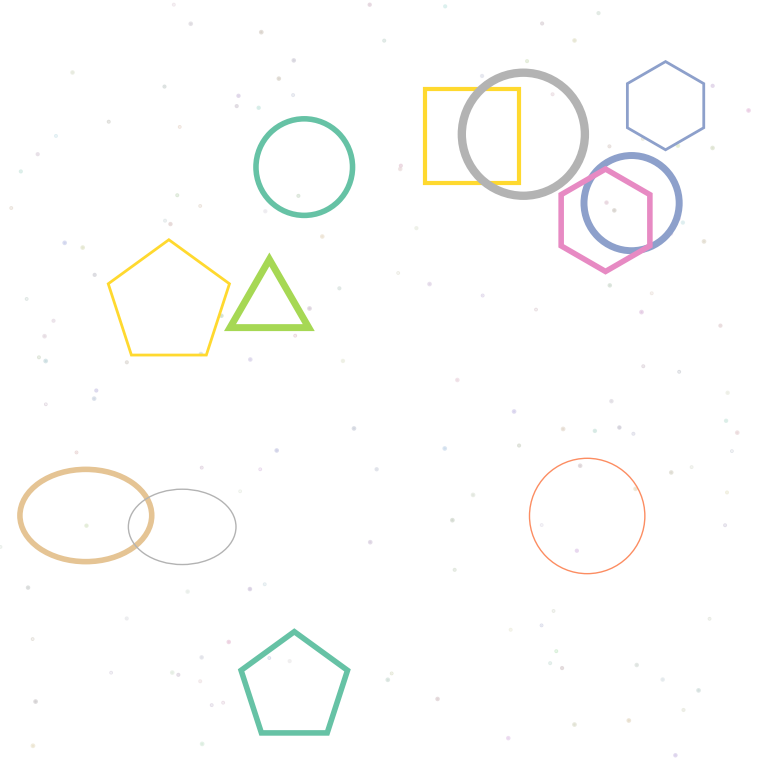[{"shape": "circle", "thickness": 2, "radius": 0.31, "center": [0.395, 0.783]}, {"shape": "pentagon", "thickness": 2, "radius": 0.36, "center": [0.382, 0.107]}, {"shape": "circle", "thickness": 0.5, "radius": 0.37, "center": [0.763, 0.33]}, {"shape": "hexagon", "thickness": 1, "radius": 0.29, "center": [0.864, 0.863]}, {"shape": "circle", "thickness": 2.5, "radius": 0.31, "center": [0.82, 0.736]}, {"shape": "hexagon", "thickness": 2, "radius": 0.33, "center": [0.786, 0.714]}, {"shape": "triangle", "thickness": 2.5, "radius": 0.3, "center": [0.35, 0.604]}, {"shape": "pentagon", "thickness": 1, "radius": 0.41, "center": [0.219, 0.606]}, {"shape": "square", "thickness": 1.5, "radius": 0.31, "center": [0.613, 0.823]}, {"shape": "oval", "thickness": 2, "radius": 0.43, "center": [0.111, 0.331]}, {"shape": "circle", "thickness": 3, "radius": 0.4, "center": [0.68, 0.826]}, {"shape": "oval", "thickness": 0.5, "radius": 0.35, "center": [0.237, 0.316]}]